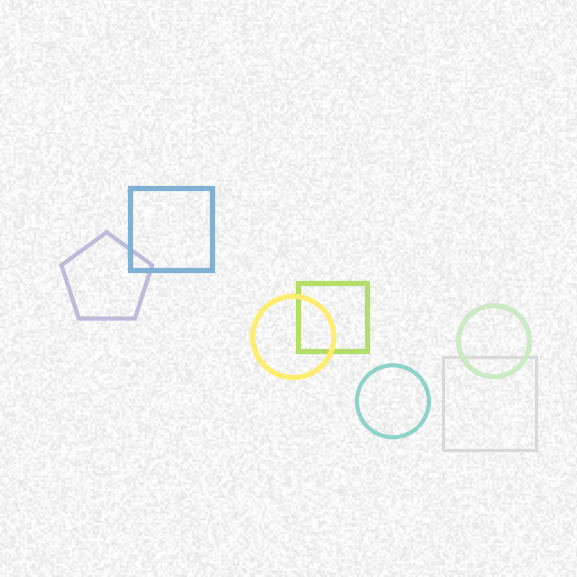[{"shape": "circle", "thickness": 2, "radius": 0.31, "center": [0.68, 0.304]}, {"shape": "pentagon", "thickness": 2, "radius": 0.41, "center": [0.185, 0.514]}, {"shape": "square", "thickness": 2.5, "radius": 0.35, "center": [0.296, 0.603]}, {"shape": "square", "thickness": 2.5, "radius": 0.3, "center": [0.576, 0.45]}, {"shape": "square", "thickness": 1.5, "radius": 0.4, "center": [0.848, 0.3]}, {"shape": "circle", "thickness": 2.5, "radius": 0.31, "center": [0.856, 0.408]}, {"shape": "circle", "thickness": 2.5, "radius": 0.35, "center": [0.508, 0.416]}]